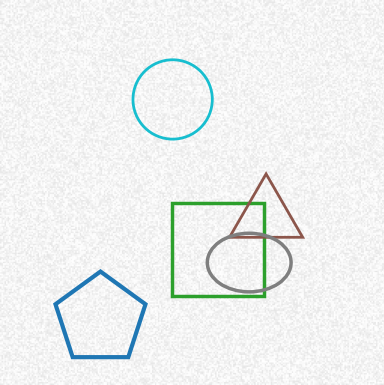[{"shape": "pentagon", "thickness": 3, "radius": 0.61, "center": [0.261, 0.172]}, {"shape": "square", "thickness": 2.5, "radius": 0.6, "center": [0.566, 0.352]}, {"shape": "triangle", "thickness": 2, "radius": 0.55, "center": [0.691, 0.439]}, {"shape": "oval", "thickness": 2.5, "radius": 0.54, "center": [0.647, 0.318]}, {"shape": "circle", "thickness": 2, "radius": 0.52, "center": [0.448, 0.742]}]